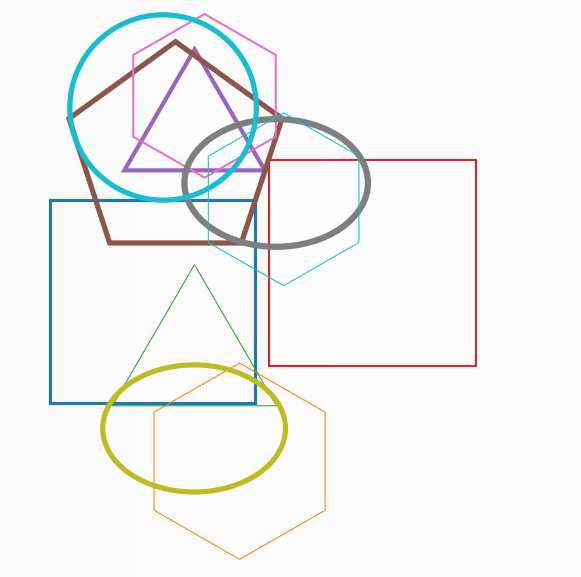[{"shape": "square", "thickness": 1.5, "radius": 0.88, "center": [0.263, 0.477]}, {"shape": "hexagon", "thickness": 0.5, "radius": 0.85, "center": [0.412, 0.201]}, {"shape": "triangle", "thickness": 0.5, "radius": 0.81, "center": [0.335, 0.378]}, {"shape": "square", "thickness": 1, "radius": 0.89, "center": [0.642, 0.544]}, {"shape": "triangle", "thickness": 2, "radius": 0.7, "center": [0.335, 0.774]}, {"shape": "pentagon", "thickness": 2.5, "radius": 0.96, "center": [0.302, 0.734]}, {"shape": "hexagon", "thickness": 1, "radius": 0.71, "center": [0.352, 0.833]}, {"shape": "oval", "thickness": 3, "radius": 0.79, "center": [0.475, 0.682]}, {"shape": "oval", "thickness": 2.5, "radius": 0.79, "center": [0.334, 0.257]}, {"shape": "hexagon", "thickness": 0.5, "radius": 0.75, "center": [0.488, 0.654]}, {"shape": "circle", "thickness": 2.5, "radius": 0.8, "center": [0.281, 0.813]}]